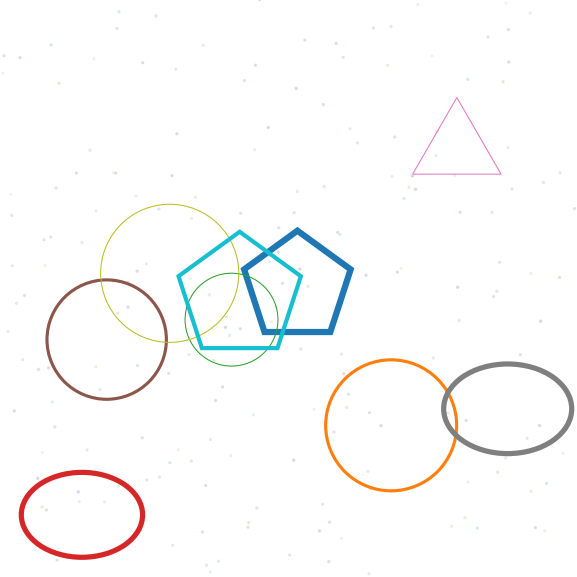[{"shape": "pentagon", "thickness": 3, "radius": 0.48, "center": [0.515, 0.503]}, {"shape": "circle", "thickness": 1.5, "radius": 0.57, "center": [0.677, 0.263]}, {"shape": "circle", "thickness": 0.5, "radius": 0.4, "center": [0.401, 0.446]}, {"shape": "oval", "thickness": 2.5, "radius": 0.53, "center": [0.142, 0.108]}, {"shape": "circle", "thickness": 1.5, "radius": 0.52, "center": [0.185, 0.411]}, {"shape": "triangle", "thickness": 0.5, "radius": 0.44, "center": [0.791, 0.742]}, {"shape": "oval", "thickness": 2.5, "radius": 0.55, "center": [0.879, 0.291]}, {"shape": "circle", "thickness": 0.5, "radius": 0.6, "center": [0.294, 0.526]}, {"shape": "pentagon", "thickness": 2, "radius": 0.56, "center": [0.415, 0.486]}]